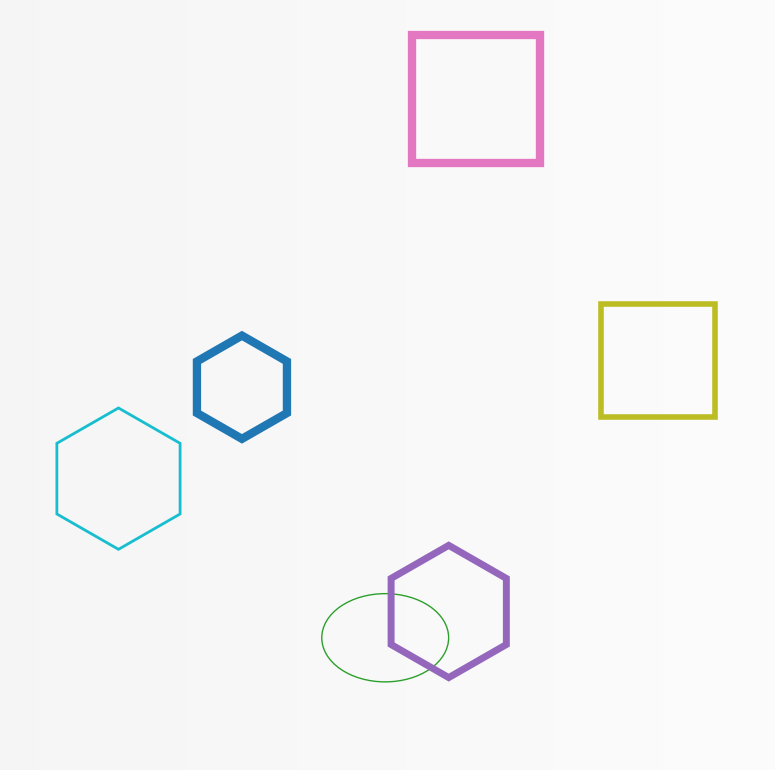[{"shape": "hexagon", "thickness": 3, "radius": 0.34, "center": [0.312, 0.497]}, {"shape": "oval", "thickness": 0.5, "radius": 0.41, "center": [0.497, 0.172]}, {"shape": "hexagon", "thickness": 2.5, "radius": 0.43, "center": [0.579, 0.206]}, {"shape": "square", "thickness": 3, "radius": 0.41, "center": [0.615, 0.871]}, {"shape": "square", "thickness": 2, "radius": 0.37, "center": [0.849, 0.532]}, {"shape": "hexagon", "thickness": 1, "radius": 0.46, "center": [0.153, 0.378]}]